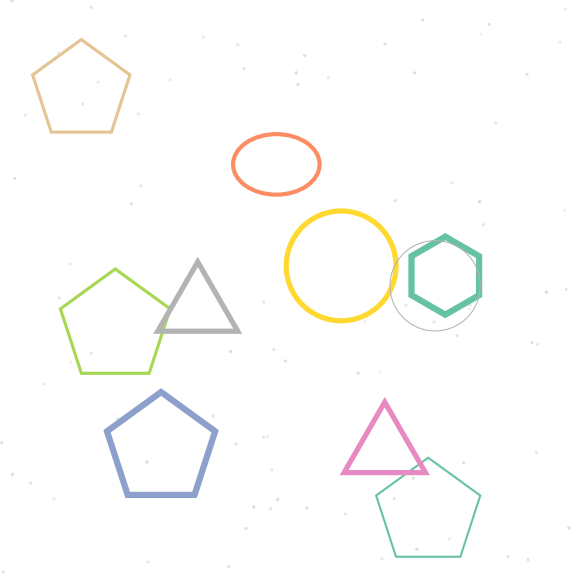[{"shape": "hexagon", "thickness": 3, "radius": 0.34, "center": [0.771, 0.522]}, {"shape": "pentagon", "thickness": 1, "radius": 0.47, "center": [0.741, 0.112]}, {"shape": "oval", "thickness": 2, "radius": 0.37, "center": [0.478, 0.714]}, {"shape": "pentagon", "thickness": 3, "radius": 0.49, "center": [0.279, 0.222]}, {"shape": "triangle", "thickness": 2.5, "radius": 0.41, "center": [0.666, 0.221]}, {"shape": "pentagon", "thickness": 1.5, "radius": 0.5, "center": [0.2, 0.434]}, {"shape": "circle", "thickness": 2.5, "radius": 0.48, "center": [0.591, 0.539]}, {"shape": "pentagon", "thickness": 1.5, "radius": 0.44, "center": [0.141, 0.842]}, {"shape": "triangle", "thickness": 2.5, "radius": 0.4, "center": [0.342, 0.466]}, {"shape": "circle", "thickness": 0.5, "radius": 0.39, "center": [0.753, 0.504]}]